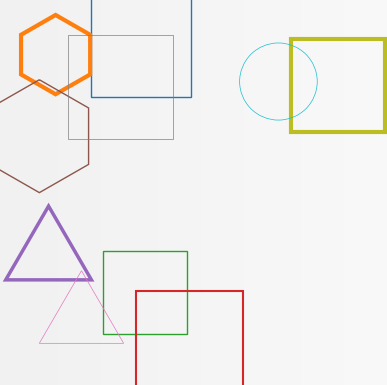[{"shape": "square", "thickness": 1, "radius": 0.64, "center": [0.364, 0.876]}, {"shape": "hexagon", "thickness": 3, "radius": 0.51, "center": [0.143, 0.858]}, {"shape": "square", "thickness": 1, "radius": 0.54, "center": [0.374, 0.241]}, {"shape": "square", "thickness": 1.5, "radius": 0.69, "center": [0.489, 0.107]}, {"shape": "triangle", "thickness": 2.5, "radius": 0.64, "center": [0.125, 0.337]}, {"shape": "hexagon", "thickness": 1, "radius": 0.73, "center": [0.102, 0.646]}, {"shape": "triangle", "thickness": 0.5, "radius": 0.63, "center": [0.21, 0.171]}, {"shape": "square", "thickness": 0.5, "radius": 0.68, "center": [0.311, 0.775]}, {"shape": "square", "thickness": 3, "radius": 0.61, "center": [0.873, 0.778]}, {"shape": "circle", "thickness": 0.5, "radius": 0.5, "center": [0.719, 0.788]}]